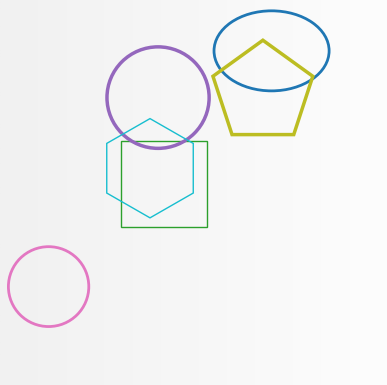[{"shape": "oval", "thickness": 2, "radius": 0.74, "center": [0.701, 0.868]}, {"shape": "square", "thickness": 1, "radius": 0.56, "center": [0.424, 0.522]}, {"shape": "circle", "thickness": 2.5, "radius": 0.66, "center": [0.408, 0.746]}, {"shape": "circle", "thickness": 2, "radius": 0.52, "center": [0.125, 0.256]}, {"shape": "pentagon", "thickness": 2.5, "radius": 0.68, "center": [0.678, 0.76]}, {"shape": "hexagon", "thickness": 1, "radius": 0.64, "center": [0.387, 0.563]}]